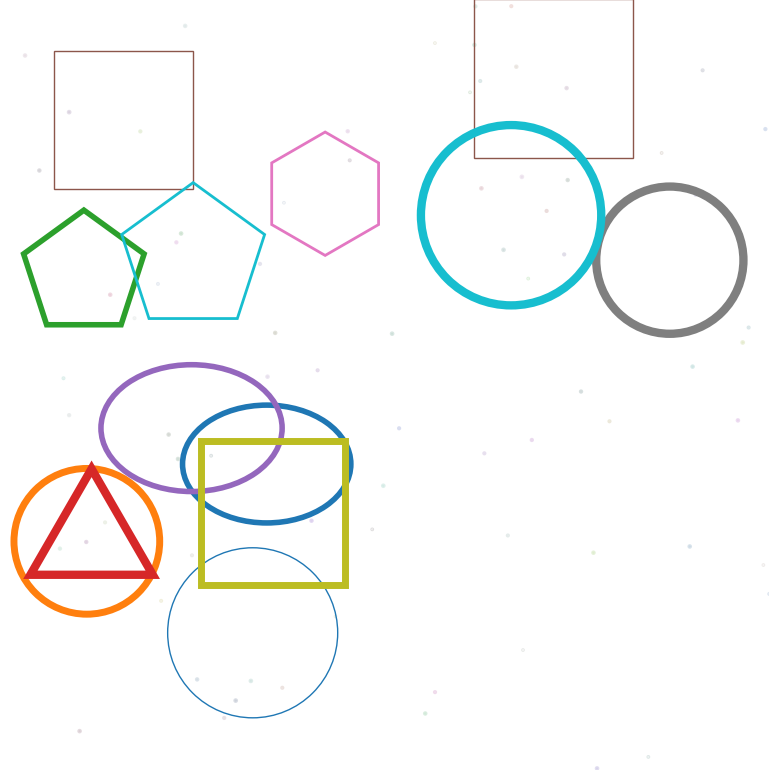[{"shape": "circle", "thickness": 0.5, "radius": 0.55, "center": [0.328, 0.178]}, {"shape": "oval", "thickness": 2, "radius": 0.55, "center": [0.346, 0.397]}, {"shape": "circle", "thickness": 2.5, "radius": 0.47, "center": [0.113, 0.297]}, {"shape": "pentagon", "thickness": 2, "radius": 0.41, "center": [0.109, 0.645]}, {"shape": "triangle", "thickness": 3, "radius": 0.46, "center": [0.119, 0.299]}, {"shape": "oval", "thickness": 2, "radius": 0.59, "center": [0.249, 0.444]}, {"shape": "square", "thickness": 0.5, "radius": 0.45, "center": [0.16, 0.844]}, {"shape": "square", "thickness": 0.5, "radius": 0.52, "center": [0.719, 0.898]}, {"shape": "hexagon", "thickness": 1, "radius": 0.4, "center": [0.422, 0.748]}, {"shape": "circle", "thickness": 3, "radius": 0.48, "center": [0.87, 0.662]}, {"shape": "square", "thickness": 2.5, "radius": 0.47, "center": [0.355, 0.334]}, {"shape": "circle", "thickness": 3, "radius": 0.59, "center": [0.664, 0.72]}, {"shape": "pentagon", "thickness": 1, "radius": 0.49, "center": [0.251, 0.665]}]